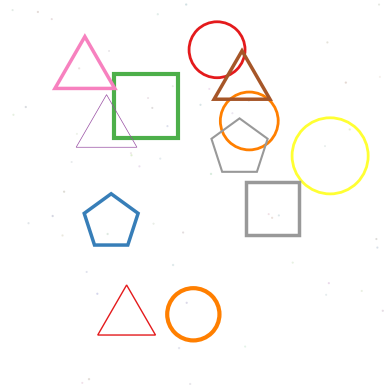[{"shape": "circle", "thickness": 2, "radius": 0.36, "center": [0.564, 0.871]}, {"shape": "triangle", "thickness": 1, "radius": 0.43, "center": [0.329, 0.173]}, {"shape": "pentagon", "thickness": 2.5, "radius": 0.37, "center": [0.289, 0.423]}, {"shape": "square", "thickness": 3, "radius": 0.42, "center": [0.38, 0.724]}, {"shape": "triangle", "thickness": 0.5, "radius": 0.46, "center": [0.277, 0.663]}, {"shape": "circle", "thickness": 2, "radius": 0.38, "center": [0.647, 0.686]}, {"shape": "circle", "thickness": 3, "radius": 0.34, "center": [0.502, 0.184]}, {"shape": "circle", "thickness": 2, "radius": 0.49, "center": [0.857, 0.595]}, {"shape": "triangle", "thickness": 2.5, "radius": 0.42, "center": [0.629, 0.784]}, {"shape": "triangle", "thickness": 2.5, "radius": 0.45, "center": [0.22, 0.815]}, {"shape": "square", "thickness": 2.5, "radius": 0.34, "center": [0.707, 0.458]}, {"shape": "pentagon", "thickness": 1.5, "radius": 0.38, "center": [0.622, 0.616]}]